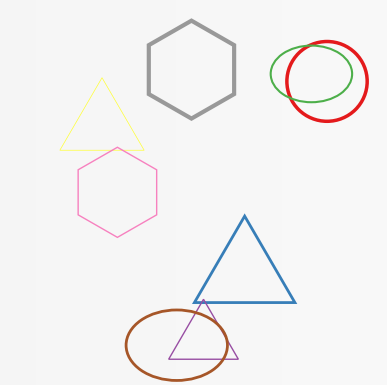[{"shape": "circle", "thickness": 2.5, "radius": 0.52, "center": [0.844, 0.789]}, {"shape": "triangle", "thickness": 2, "radius": 0.75, "center": [0.631, 0.289]}, {"shape": "oval", "thickness": 1.5, "radius": 0.53, "center": [0.804, 0.808]}, {"shape": "triangle", "thickness": 1, "radius": 0.52, "center": [0.525, 0.119]}, {"shape": "triangle", "thickness": 0.5, "radius": 0.63, "center": [0.263, 0.673]}, {"shape": "oval", "thickness": 2, "radius": 0.65, "center": [0.456, 0.103]}, {"shape": "hexagon", "thickness": 1, "radius": 0.58, "center": [0.303, 0.5]}, {"shape": "hexagon", "thickness": 3, "radius": 0.64, "center": [0.494, 0.819]}]